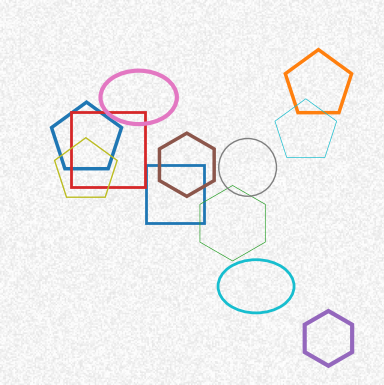[{"shape": "square", "thickness": 2, "radius": 0.38, "center": [0.455, 0.496]}, {"shape": "pentagon", "thickness": 2.5, "radius": 0.48, "center": [0.225, 0.639]}, {"shape": "pentagon", "thickness": 2.5, "radius": 0.45, "center": [0.827, 0.781]}, {"shape": "hexagon", "thickness": 0.5, "radius": 0.49, "center": [0.604, 0.42]}, {"shape": "square", "thickness": 2, "radius": 0.48, "center": [0.28, 0.612]}, {"shape": "hexagon", "thickness": 3, "radius": 0.36, "center": [0.853, 0.121]}, {"shape": "hexagon", "thickness": 2.5, "radius": 0.41, "center": [0.485, 0.572]}, {"shape": "oval", "thickness": 3, "radius": 0.5, "center": [0.36, 0.747]}, {"shape": "circle", "thickness": 1, "radius": 0.37, "center": [0.643, 0.565]}, {"shape": "pentagon", "thickness": 1, "radius": 0.43, "center": [0.223, 0.557]}, {"shape": "pentagon", "thickness": 0.5, "radius": 0.42, "center": [0.794, 0.659]}, {"shape": "oval", "thickness": 2, "radius": 0.49, "center": [0.665, 0.256]}]